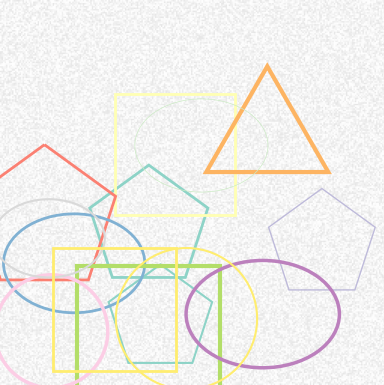[{"shape": "pentagon", "thickness": 2, "radius": 0.81, "center": [0.387, 0.41]}, {"shape": "pentagon", "thickness": 1.5, "radius": 0.71, "center": [0.417, 0.172]}, {"shape": "square", "thickness": 2, "radius": 0.78, "center": [0.455, 0.598]}, {"shape": "pentagon", "thickness": 1, "radius": 0.73, "center": [0.836, 0.365]}, {"shape": "pentagon", "thickness": 2, "radius": 0.97, "center": [0.116, 0.43]}, {"shape": "oval", "thickness": 2, "radius": 0.92, "center": [0.193, 0.316]}, {"shape": "triangle", "thickness": 3, "radius": 0.92, "center": [0.694, 0.645]}, {"shape": "square", "thickness": 3, "radius": 0.92, "center": [0.385, 0.123]}, {"shape": "circle", "thickness": 2.5, "radius": 0.73, "center": [0.133, 0.14]}, {"shape": "oval", "thickness": 1.5, "radius": 0.73, "center": [0.127, 0.381]}, {"shape": "oval", "thickness": 2.5, "radius": 1.0, "center": [0.682, 0.184]}, {"shape": "oval", "thickness": 0.5, "radius": 0.86, "center": [0.523, 0.622]}, {"shape": "square", "thickness": 2, "radius": 0.8, "center": [0.297, 0.197]}, {"shape": "circle", "thickness": 1.5, "radius": 0.92, "center": [0.484, 0.172]}]